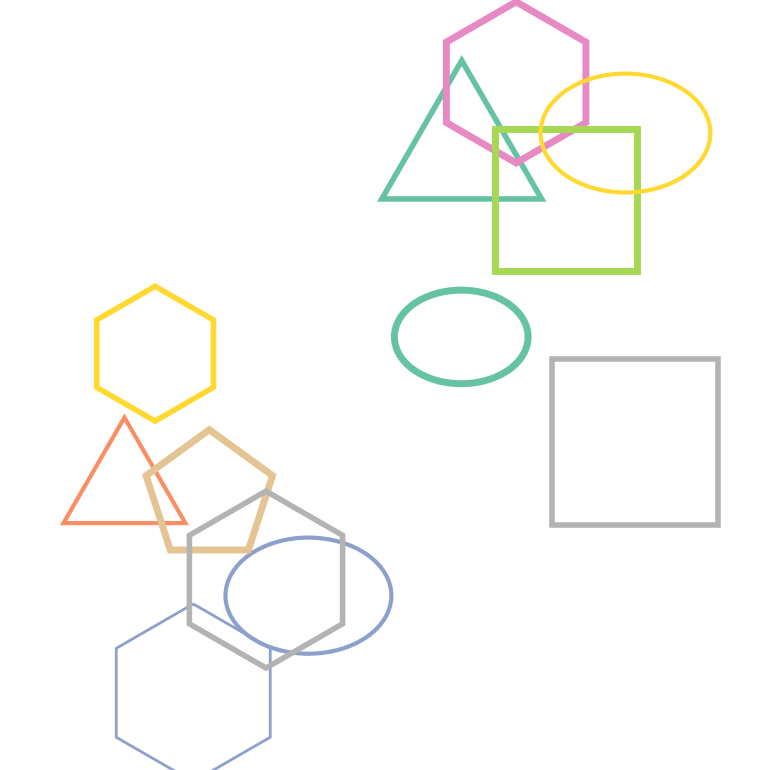[{"shape": "triangle", "thickness": 2, "radius": 0.6, "center": [0.6, 0.802]}, {"shape": "oval", "thickness": 2.5, "radius": 0.43, "center": [0.599, 0.562]}, {"shape": "triangle", "thickness": 1.5, "radius": 0.46, "center": [0.162, 0.366]}, {"shape": "hexagon", "thickness": 1, "radius": 0.58, "center": [0.251, 0.1]}, {"shape": "oval", "thickness": 1.5, "radius": 0.54, "center": [0.401, 0.226]}, {"shape": "hexagon", "thickness": 2.5, "radius": 0.52, "center": [0.67, 0.893]}, {"shape": "square", "thickness": 2.5, "radius": 0.46, "center": [0.735, 0.74]}, {"shape": "oval", "thickness": 1.5, "radius": 0.55, "center": [0.812, 0.827]}, {"shape": "hexagon", "thickness": 2, "radius": 0.44, "center": [0.201, 0.541]}, {"shape": "pentagon", "thickness": 2.5, "radius": 0.43, "center": [0.272, 0.356]}, {"shape": "square", "thickness": 2, "radius": 0.54, "center": [0.825, 0.426]}, {"shape": "hexagon", "thickness": 2, "radius": 0.57, "center": [0.345, 0.247]}]